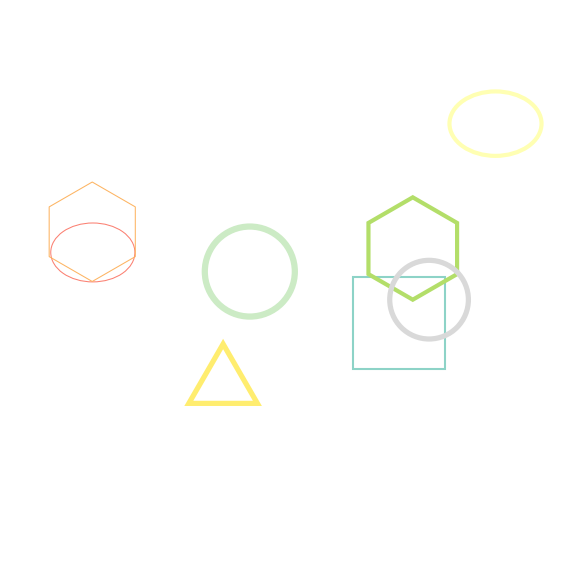[{"shape": "square", "thickness": 1, "radius": 0.4, "center": [0.691, 0.439]}, {"shape": "oval", "thickness": 2, "radius": 0.4, "center": [0.858, 0.785]}, {"shape": "oval", "thickness": 0.5, "radius": 0.36, "center": [0.161, 0.562]}, {"shape": "hexagon", "thickness": 0.5, "radius": 0.43, "center": [0.16, 0.598]}, {"shape": "hexagon", "thickness": 2, "radius": 0.44, "center": [0.715, 0.569]}, {"shape": "circle", "thickness": 2.5, "radius": 0.34, "center": [0.743, 0.48]}, {"shape": "circle", "thickness": 3, "radius": 0.39, "center": [0.433, 0.529]}, {"shape": "triangle", "thickness": 2.5, "radius": 0.34, "center": [0.386, 0.335]}]